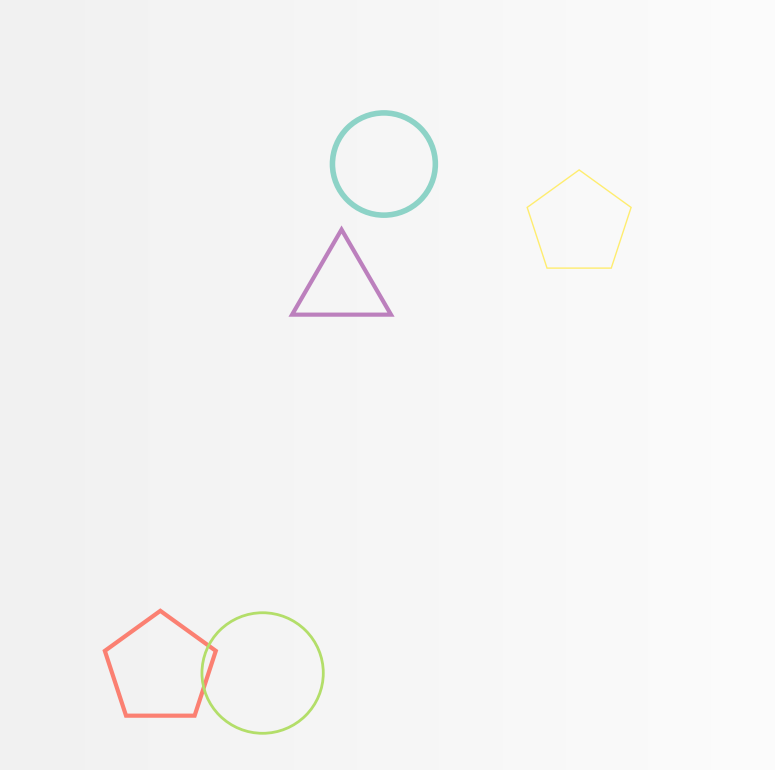[{"shape": "circle", "thickness": 2, "radius": 0.33, "center": [0.495, 0.787]}, {"shape": "pentagon", "thickness": 1.5, "radius": 0.38, "center": [0.207, 0.131]}, {"shape": "circle", "thickness": 1, "radius": 0.39, "center": [0.339, 0.126]}, {"shape": "triangle", "thickness": 1.5, "radius": 0.37, "center": [0.441, 0.628]}, {"shape": "pentagon", "thickness": 0.5, "radius": 0.35, "center": [0.747, 0.709]}]